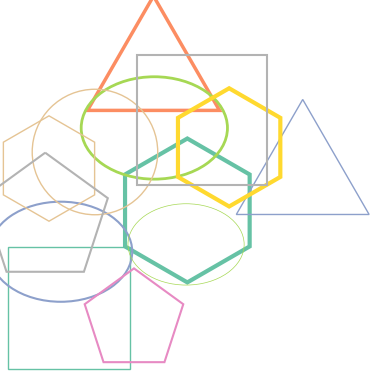[{"shape": "square", "thickness": 1, "radius": 0.79, "center": [0.18, 0.2]}, {"shape": "hexagon", "thickness": 3, "radius": 0.93, "center": [0.487, 0.453]}, {"shape": "triangle", "thickness": 2.5, "radius": 0.99, "center": [0.399, 0.812]}, {"shape": "oval", "thickness": 1.5, "radius": 0.93, "center": [0.158, 0.346]}, {"shape": "triangle", "thickness": 1, "radius": 1.0, "center": [0.786, 0.542]}, {"shape": "pentagon", "thickness": 1.5, "radius": 0.67, "center": [0.348, 0.168]}, {"shape": "oval", "thickness": 2, "radius": 0.95, "center": [0.401, 0.668]}, {"shape": "oval", "thickness": 0.5, "radius": 0.75, "center": [0.483, 0.365]}, {"shape": "hexagon", "thickness": 3, "radius": 0.77, "center": [0.595, 0.617]}, {"shape": "hexagon", "thickness": 1, "radius": 0.68, "center": [0.127, 0.562]}, {"shape": "circle", "thickness": 1, "radius": 0.81, "center": [0.247, 0.605]}, {"shape": "pentagon", "thickness": 1.5, "radius": 0.85, "center": [0.117, 0.432]}, {"shape": "square", "thickness": 1.5, "radius": 0.84, "center": [0.525, 0.689]}]